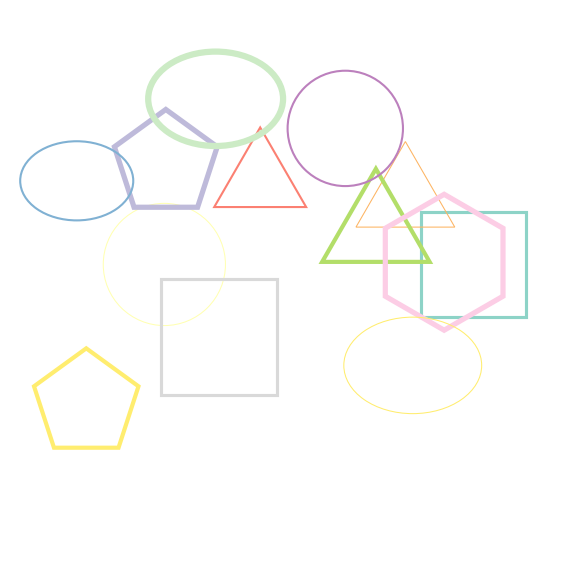[{"shape": "square", "thickness": 1.5, "radius": 0.46, "center": [0.82, 0.541]}, {"shape": "circle", "thickness": 0.5, "radius": 0.53, "center": [0.285, 0.541]}, {"shape": "pentagon", "thickness": 2.5, "radius": 0.47, "center": [0.287, 0.716]}, {"shape": "triangle", "thickness": 1, "radius": 0.46, "center": [0.451, 0.687]}, {"shape": "oval", "thickness": 1, "radius": 0.49, "center": [0.133, 0.686]}, {"shape": "triangle", "thickness": 0.5, "radius": 0.49, "center": [0.702, 0.655]}, {"shape": "triangle", "thickness": 2, "radius": 0.54, "center": [0.651, 0.599]}, {"shape": "hexagon", "thickness": 2.5, "radius": 0.59, "center": [0.769, 0.545]}, {"shape": "square", "thickness": 1.5, "radius": 0.5, "center": [0.38, 0.416]}, {"shape": "circle", "thickness": 1, "radius": 0.5, "center": [0.598, 0.777]}, {"shape": "oval", "thickness": 3, "radius": 0.58, "center": [0.373, 0.828]}, {"shape": "pentagon", "thickness": 2, "radius": 0.48, "center": [0.149, 0.301]}, {"shape": "oval", "thickness": 0.5, "radius": 0.6, "center": [0.715, 0.366]}]